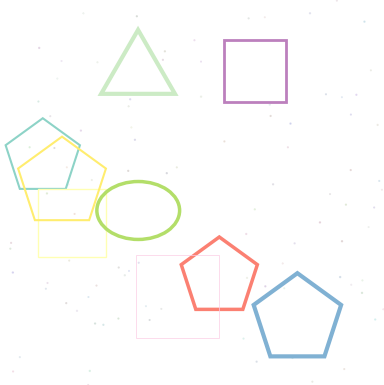[{"shape": "pentagon", "thickness": 1.5, "radius": 0.51, "center": [0.111, 0.591]}, {"shape": "square", "thickness": 1, "radius": 0.44, "center": [0.187, 0.42]}, {"shape": "pentagon", "thickness": 2.5, "radius": 0.52, "center": [0.57, 0.28]}, {"shape": "pentagon", "thickness": 3, "radius": 0.6, "center": [0.772, 0.171]}, {"shape": "oval", "thickness": 2.5, "radius": 0.54, "center": [0.359, 0.453]}, {"shape": "square", "thickness": 0.5, "radius": 0.54, "center": [0.461, 0.23]}, {"shape": "square", "thickness": 2, "radius": 0.4, "center": [0.662, 0.816]}, {"shape": "triangle", "thickness": 3, "radius": 0.55, "center": [0.359, 0.812]}, {"shape": "pentagon", "thickness": 1.5, "radius": 0.6, "center": [0.161, 0.525]}]